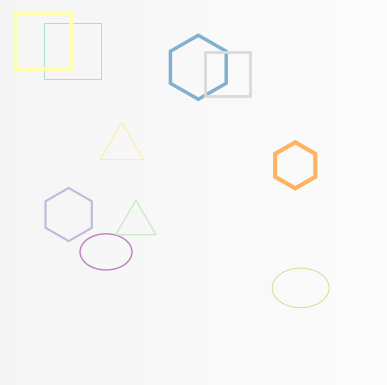[{"shape": "square", "thickness": 0.5, "radius": 0.37, "center": [0.187, 0.867]}, {"shape": "square", "thickness": 3, "radius": 0.35, "center": [0.113, 0.892]}, {"shape": "hexagon", "thickness": 1.5, "radius": 0.34, "center": [0.177, 0.443]}, {"shape": "hexagon", "thickness": 2.5, "radius": 0.42, "center": [0.512, 0.825]}, {"shape": "hexagon", "thickness": 3, "radius": 0.3, "center": [0.762, 0.571]}, {"shape": "oval", "thickness": 0.5, "radius": 0.37, "center": [0.776, 0.252]}, {"shape": "square", "thickness": 2, "radius": 0.29, "center": [0.586, 0.808]}, {"shape": "oval", "thickness": 1, "radius": 0.34, "center": [0.274, 0.346]}, {"shape": "triangle", "thickness": 1, "radius": 0.3, "center": [0.351, 0.42]}, {"shape": "triangle", "thickness": 0.5, "radius": 0.32, "center": [0.315, 0.617]}]